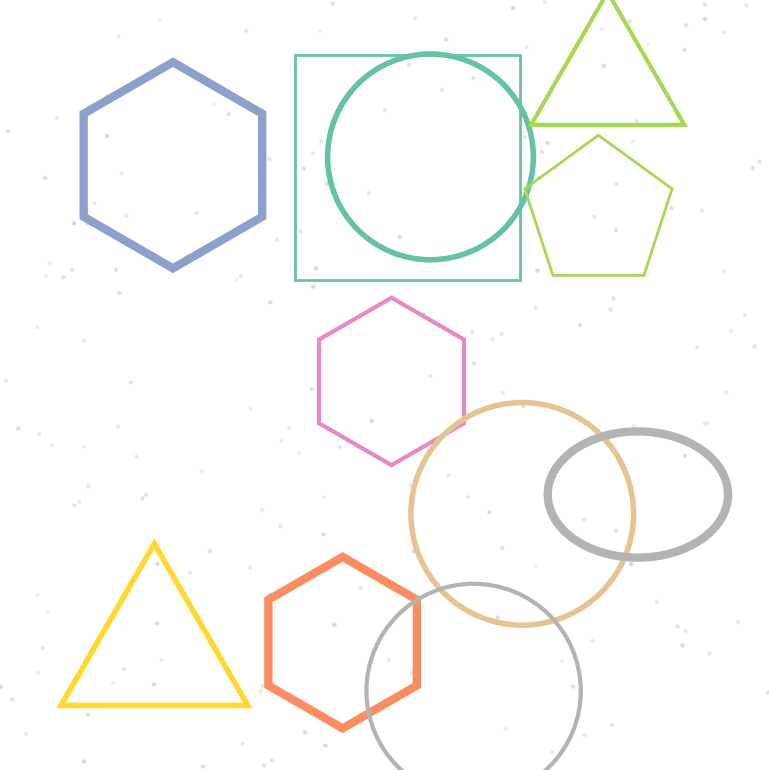[{"shape": "square", "thickness": 1, "radius": 0.73, "center": [0.53, 0.783]}, {"shape": "circle", "thickness": 2, "radius": 0.67, "center": [0.559, 0.796]}, {"shape": "hexagon", "thickness": 3, "radius": 0.56, "center": [0.445, 0.165]}, {"shape": "hexagon", "thickness": 3, "radius": 0.67, "center": [0.225, 0.785]}, {"shape": "hexagon", "thickness": 1.5, "radius": 0.54, "center": [0.508, 0.505]}, {"shape": "triangle", "thickness": 1.5, "radius": 0.57, "center": [0.789, 0.895]}, {"shape": "pentagon", "thickness": 1, "radius": 0.5, "center": [0.777, 0.724]}, {"shape": "triangle", "thickness": 2, "radius": 0.7, "center": [0.2, 0.154]}, {"shape": "circle", "thickness": 2, "radius": 0.72, "center": [0.678, 0.333]}, {"shape": "circle", "thickness": 1.5, "radius": 0.7, "center": [0.615, 0.103]}, {"shape": "oval", "thickness": 3, "radius": 0.59, "center": [0.828, 0.358]}]